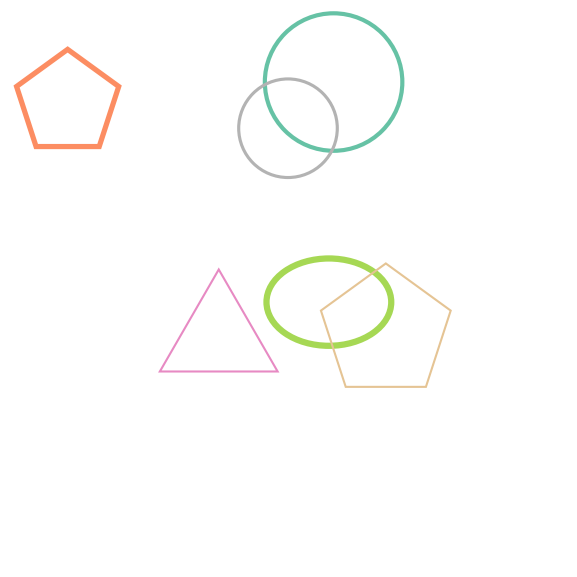[{"shape": "circle", "thickness": 2, "radius": 0.6, "center": [0.578, 0.857]}, {"shape": "pentagon", "thickness": 2.5, "radius": 0.47, "center": [0.117, 0.821]}, {"shape": "triangle", "thickness": 1, "radius": 0.59, "center": [0.379, 0.415]}, {"shape": "oval", "thickness": 3, "radius": 0.54, "center": [0.569, 0.476]}, {"shape": "pentagon", "thickness": 1, "radius": 0.59, "center": [0.668, 0.425]}, {"shape": "circle", "thickness": 1.5, "radius": 0.43, "center": [0.499, 0.777]}]